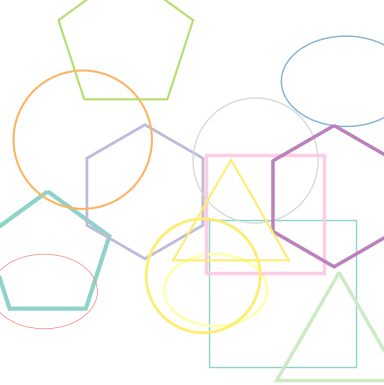[{"shape": "pentagon", "thickness": 3, "radius": 0.84, "center": [0.124, 0.334]}, {"shape": "square", "thickness": 1, "radius": 0.95, "center": [0.733, 0.237]}, {"shape": "oval", "thickness": 2, "radius": 0.67, "center": [0.56, 0.247]}, {"shape": "hexagon", "thickness": 2, "radius": 0.87, "center": [0.376, 0.502]}, {"shape": "oval", "thickness": 0.5, "radius": 0.69, "center": [0.115, 0.243]}, {"shape": "oval", "thickness": 1, "radius": 0.84, "center": [0.898, 0.789]}, {"shape": "circle", "thickness": 1.5, "radius": 0.9, "center": [0.215, 0.637]}, {"shape": "pentagon", "thickness": 1.5, "radius": 0.92, "center": [0.327, 0.891]}, {"shape": "square", "thickness": 2.5, "radius": 0.77, "center": [0.688, 0.444]}, {"shape": "circle", "thickness": 1, "radius": 0.81, "center": [0.664, 0.583]}, {"shape": "hexagon", "thickness": 2.5, "radius": 0.92, "center": [0.868, 0.491]}, {"shape": "triangle", "thickness": 2.5, "radius": 0.94, "center": [0.881, 0.105]}, {"shape": "triangle", "thickness": 1.5, "radius": 0.87, "center": [0.6, 0.411]}, {"shape": "circle", "thickness": 2, "radius": 0.74, "center": [0.528, 0.284]}]